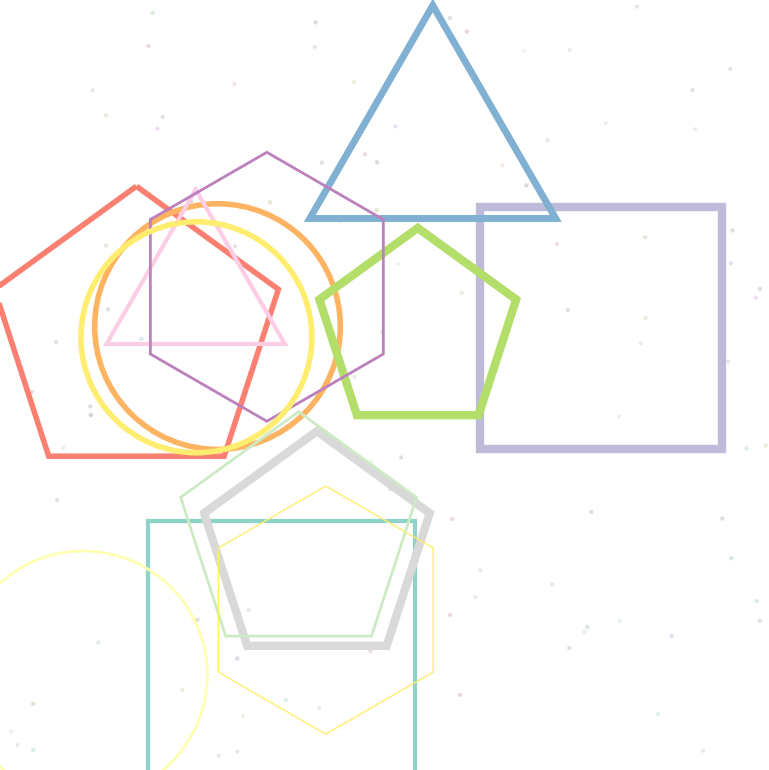[{"shape": "square", "thickness": 1.5, "radius": 0.87, "center": [0.365, 0.15]}, {"shape": "circle", "thickness": 1, "radius": 0.81, "center": [0.108, 0.123]}, {"shape": "square", "thickness": 3, "radius": 0.79, "center": [0.781, 0.575]}, {"shape": "pentagon", "thickness": 2, "radius": 0.97, "center": [0.177, 0.564]}, {"shape": "triangle", "thickness": 2.5, "radius": 0.92, "center": [0.562, 0.808]}, {"shape": "circle", "thickness": 2, "radius": 0.8, "center": [0.282, 0.576]}, {"shape": "pentagon", "thickness": 3, "radius": 0.67, "center": [0.543, 0.57]}, {"shape": "triangle", "thickness": 1.5, "radius": 0.67, "center": [0.254, 0.62]}, {"shape": "pentagon", "thickness": 3, "radius": 0.77, "center": [0.412, 0.286]}, {"shape": "hexagon", "thickness": 1, "radius": 0.87, "center": [0.347, 0.628]}, {"shape": "pentagon", "thickness": 1, "radius": 0.81, "center": [0.388, 0.304]}, {"shape": "hexagon", "thickness": 0.5, "radius": 0.81, "center": [0.423, 0.208]}, {"shape": "circle", "thickness": 2, "radius": 0.75, "center": [0.255, 0.562]}]